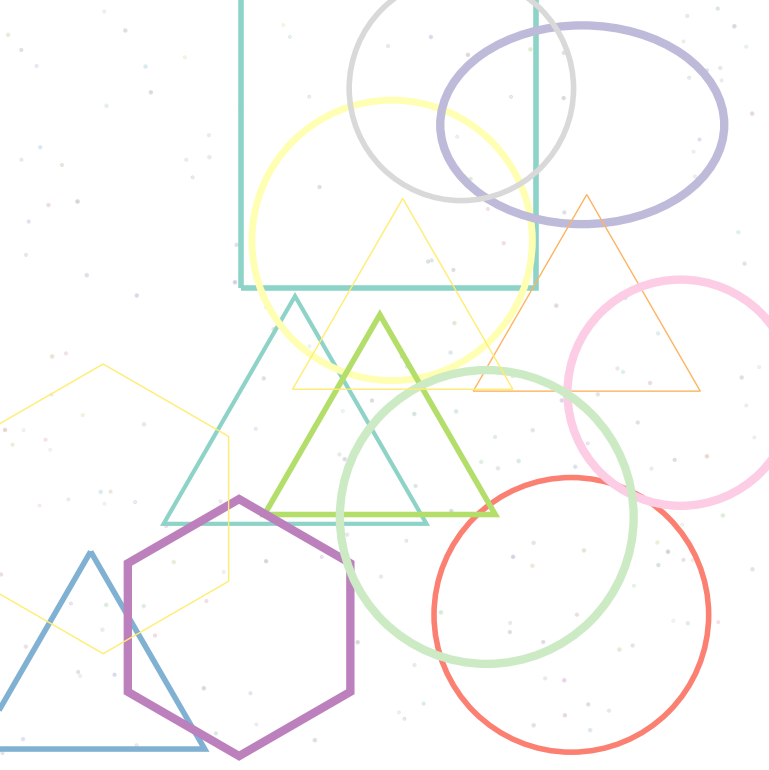[{"shape": "triangle", "thickness": 1.5, "radius": 0.99, "center": [0.383, 0.418]}, {"shape": "square", "thickness": 2, "radius": 0.96, "center": [0.505, 0.818]}, {"shape": "circle", "thickness": 2.5, "radius": 0.91, "center": [0.509, 0.688]}, {"shape": "oval", "thickness": 3, "radius": 0.92, "center": [0.756, 0.838]}, {"shape": "circle", "thickness": 2, "radius": 0.89, "center": [0.742, 0.201]}, {"shape": "triangle", "thickness": 2, "radius": 0.85, "center": [0.118, 0.113]}, {"shape": "triangle", "thickness": 0.5, "radius": 0.85, "center": [0.762, 0.577]}, {"shape": "triangle", "thickness": 2, "radius": 0.87, "center": [0.493, 0.418]}, {"shape": "circle", "thickness": 3, "radius": 0.73, "center": [0.884, 0.49]}, {"shape": "circle", "thickness": 2, "radius": 0.73, "center": [0.599, 0.885]}, {"shape": "hexagon", "thickness": 3, "radius": 0.83, "center": [0.311, 0.185]}, {"shape": "circle", "thickness": 3, "radius": 0.95, "center": [0.632, 0.329]}, {"shape": "triangle", "thickness": 0.5, "radius": 0.83, "center": [0.523, 0.577]}, {"shape": "hexagon", "thickness": 0.5, "radius": 0.94, "center": [0.134, 0.339]}]